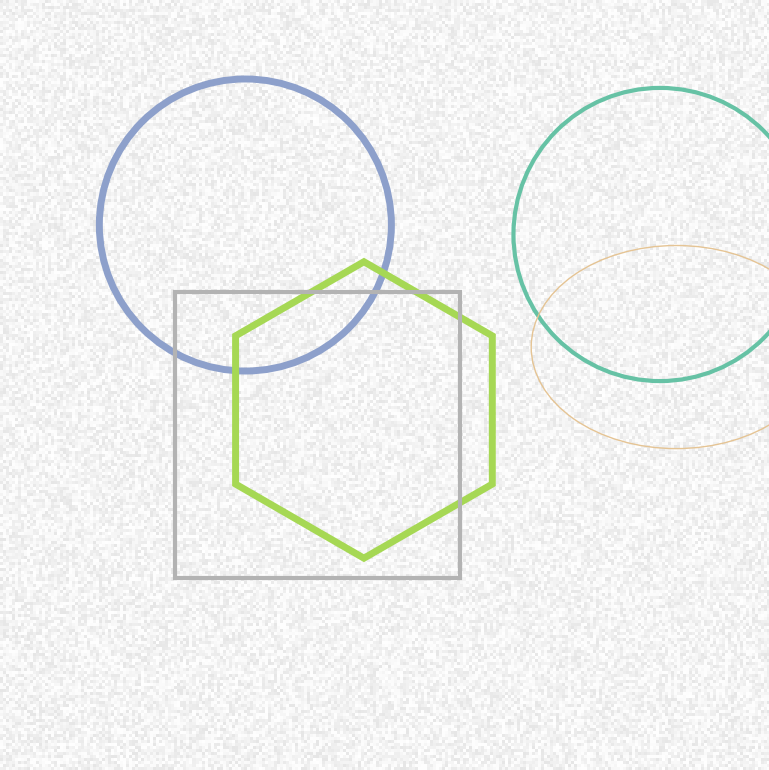[{"shape": "circle", "thickness": 1.5, "radius": 0.95, "center": [0.857, 0.695]}, {"shape": "circle", "thickness": 2.5, "radius": 0.95, "center": [0.319, 0.708]}, {"shape": "hexagon", "thickness": 2.5, "radius": 0.96, "center": [0.473, 0.468]}, {"shape": "oval", "thickness": 0.5, "radius": 0.94, "center": [0.878, 0.549]}, {"shape": "square", "thickness": 1.5, "radius": 0.93, "center": [0.412, 0.435]}]